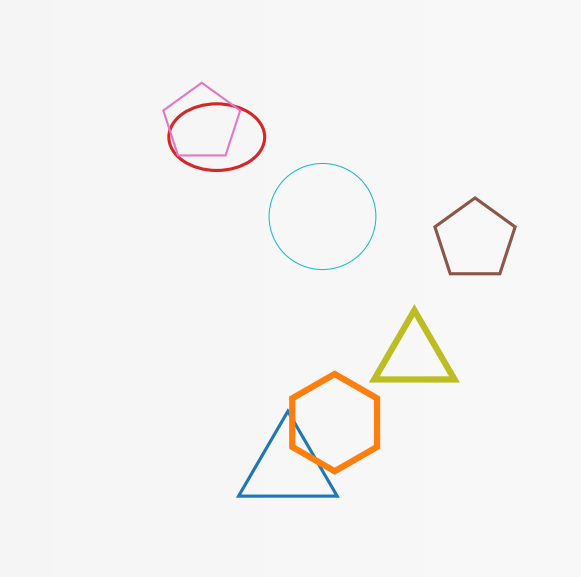[{"shape": "triangle", "thickness": 1.5, "radius": 0.49, "center": [0.495, 0.189]}, {"shape": "hexagon", "thickness": 3, "radius": 0.42, "center": [0.576, 0.267]}, {"shape": "oval", "thickness": 1.5, "radius": 0.41, "center": [0.373, 0.762]}, {"shape": "pentagon", "thickness": 1.5, "radius": 0.36, "center": [0.817, 0.584]}, {"shape": "pentagon", "thickness": 1, "radius": 0.35, "center": [0.347, 0.786]}, {"shape": "triangle", "thickness": 3, "radius": 0.4, "center": [0.713, 0.382]}, {"shape": "circle", "thickness": 0.5, "radius": 0.46, "center": [0.555, 0.624]}]